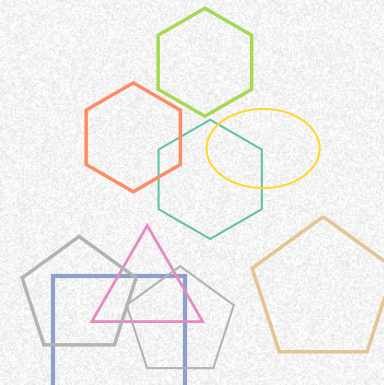[{"shape": "hexagon", "thickness": 1.5, "radius": 0.77, "center": [0.546, 0.534]}, {"shape": "hexagon", "thickness": 2.5, "radius": 0.71, "center": [0.346, 0.643]}, {"shape": "square", "thickness": 3, "radius": 0.86, "center": [0.309, 0.11]}, {"shape": "triangle", "thickness": 2, "radius": 0.83, "center": [0.383, 0.248]}, {"shape": "hexagon", "thickness": 2.5, "radius": 0.7, "center": [0.532, 0.838]}, {"shape": "oval", "thickness": 1.5, "radius": 0.73, "center": [0.683, 0.614]}, {"shape": "pentagon", "thickness": 2.5, "radius": 0.97, "center": [0.839, 0.243]}, {"shape": "pentagon", "thickness": 1.5, "radius": 0.73, "center": [0.468, 0.162]}, {"shape": "pentagon", "thickness": 2.5, "radius": 0.78, "center": [0.206, 0.23]}]